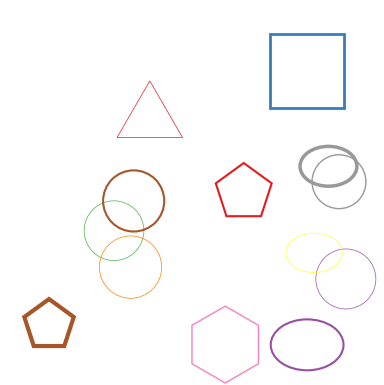[{"shape": "pentagon", "thickness": 1.5, "radius": 0.38, "center": [0.633, 0.5]}, {"shape": "triangle", "thickness": 0.5, "radius": 0.49, "center": [0.389, 0.692]}, {"shape": "square", "thickness": 2, "radius": 0.48, "center": [0.798, 0.815]}, {"shape": "circle", "thickness": 0.5, "radius": 0.39, "center": [0.296, 0.401]}, {"shape": "circle", "thickness": 0.5, "radius": 0.39, "center": [0.898, 0.275]}, {"shape": "oval", "thickness": 1.5, "radius": 0.47, "center": [0.798, 0.104]}, {"shape": "circle", "thickness": 0.5, "radius": 0.4, "center": [0.339, 0.306]}, {"shape": "oval", "thickness": 0.5, "radius": 0.37, "center": [0.816, 0.343]}, {"shape": "circle", "thickness": 1.5, "radius": 0.4, "center": [0.347, 0.478]}, {"shape": "pentagon", "thickness": 3, "radius": 0.34, "center": [0.127, 0.156]}, {"shape": "hexagon", "thickness": 1, "radius": 0.5, "center": [0.585, 0.105]}, {"shape": "oval", "thickness": 2.5, "radius": 0.37, "center": [0.853, 0.568]}, {"shape": "circle", "thickness": 1, "radius": 0.35, "center": [0.88, 0.528]}]